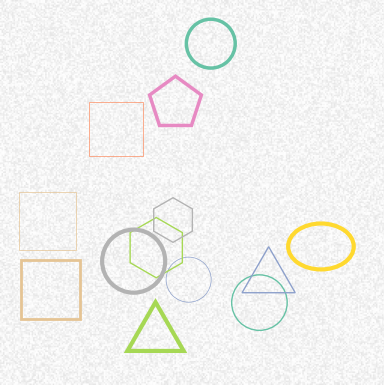[{"shape": "circle", "thickness": 1, "radius": 0.36, "center": [0.674, 0.214]}, {"shape": "circle", "thickness": 2.5, "radius": 0.32, "center": [0.547, 0.887]}, {"shape": "square", "thickness": 0.5, "radius": 0.35, "center": [0.301, 0.665]}, {"shape": "triangle", "thickness": 1, "radius": 0.4, "center": [0.698, 0.28]}, {"shape": "circle", "thickness": 0.5, "radius": 0.29, "center": [0.49, 0.274]}, {"shape": "pentagon", "thickness": 2.5, "radius": 0.35, "center": [0.456, 0.731]}, {"shape": "hexagon", "thickness": 1, "radius": 0.39, "center": [0.406, 0.357]}, {"shape": "triangle", "thickness": 3, "radius": 0.42, "center": [0.404, 0.131]}, {"shape": "oval", "thickness": 3, "radius": 0.43, "center": [0.834, 0.36]}, {"shape": "square", "thickness": 2, "radius": 0.38, "center": [0.131, 0.248]}, {"shape": "square", "thickness": 0.5, "radius": 0.38, "center": [0.123, 0.427]}, {"shape": "hexagon", "thickness": 1, "radius": 0.29, "center": [0.449, 0.429]}, {"shape": "circle", "thickness": 3, "radius": 0.41, "center": [0.347, 0.322]}]